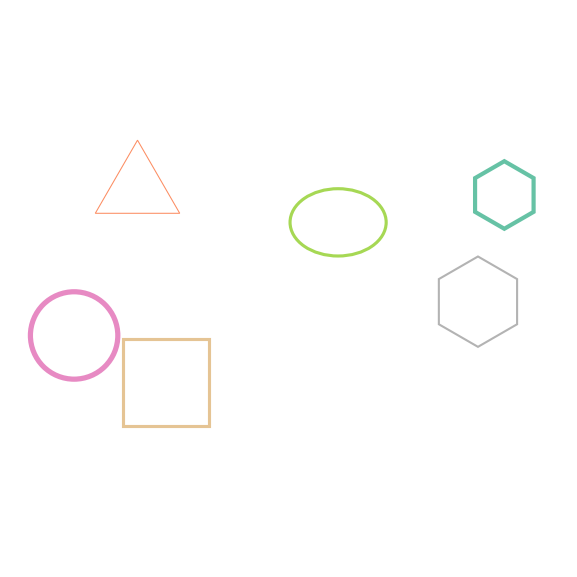[{"shape": "hexagon", "thickness": 2, "radius": 0.29, "center": [0.873, 0.661]}, {"shape": "triangle", "thickness": 0.5, "radius": 0.42, "center": [0.238, 0.672]}, {"shape": "circle", "thickness": 2.5, "radius": 0.38, "center": [0.128, 0.418]}, {"shape": "oval", "thickness": 1.5, "radius": 0.42, "center": [0.585, 0.614]}, {"shape": "square", "thickness": 1.5, "radius": 0.38, "center": [0.287, 0.336]}, {"shape": "hexagon", "thickness": 1, "radius": 0.39, "center": [0.828, 0.477]}]